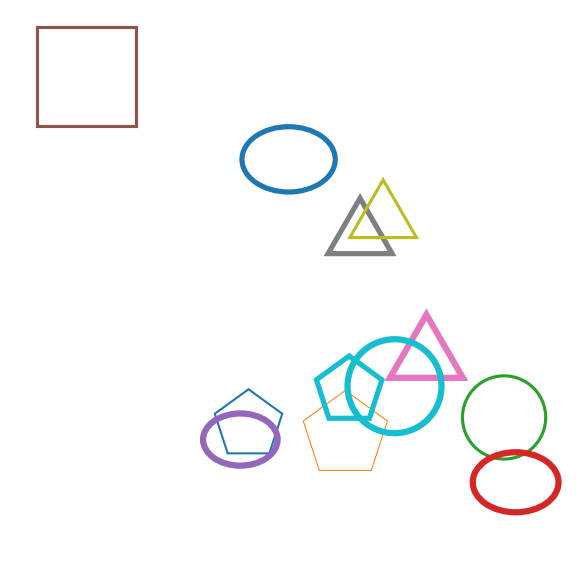[{"shape": "pentagon", "thickness": 1, "radius": 0.31, "center": [0.43, 0.264]}, {"shape": "oval", "thickness": 2.5, "radius": 0.4, "center": [0.5, 0.723]}, {"shape": "pentagon", "thickness": 0.5, "radius": 0.38, "center": [0.598, 0.246]}, {"shape": "circle", "thickness": 1.5, "radius": 0.36, "center": [0.873, 0.276]}, {"shape": "oval", "thickness": 3, "radius": 0.37, "center": [0.893, 0.164]}, {"shape": "oval", "thickness": 3, "radius": 0.32, "center": [0.416, 0.238]}, {"shape": "square", "thickness": 1.5, "radius": 0.43, "center": [0.15, 0.866]}, {"shape": "triangle", "thickness": 3, "radius": 0.36, "center": [0.738, 0.381]}, {"shape": "triangle", "thickness": 2.5, "radius": 0.32, "center": [0.623, 0.592]}, {"shape": "triangle", "thickness": 1.5, "radius": 0.33, "center": [0.663, 0.621]}, {"shape": "pentagon", "thickness": 2.5, "radius": 0.3, "center": [0.605, 0.323]}, {"shape": "circle", "thickness": 3, "radius": 0.41, "center": [0.683, 0.33]}]